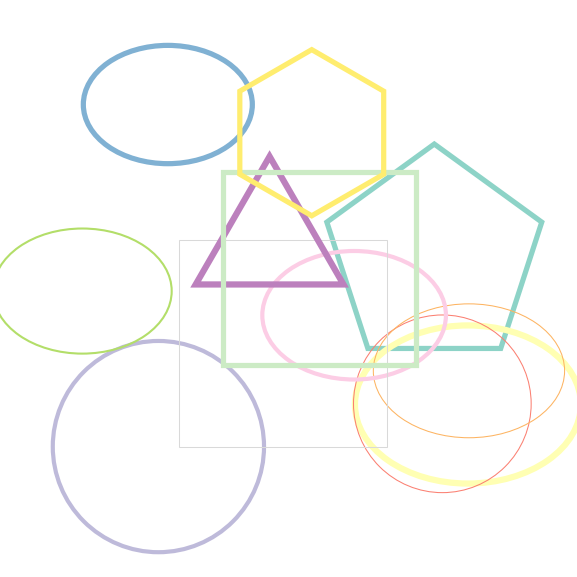[{"shape": "pentagon", "thickness": 2.5, "radius": 0.98, "center": [0.752, 0.554]}, {"shape": "oval", "thickness": 3, "radius": 0.98, "center": [0.81, 0.299]}, {"shape": "circle", "thickness": 2, "radius": 0.91, "center": [0.274, 0.226]}, {"shape": "circle", "thickness": 0.5, "radius": 0.77, "center": [0.766, 0.3]}, {"shape": "oval", "thickness": 2.5, "radius": 0.73, "center": [0.291, 0.818]}, {"shape": "oval", "thickness": 0.5, "radius": 0.83, "center": [0.812, 0.357]}, {"shape": "oval", "thickness": 1, "radius": 0.77, "center": [0.143, 0.495]}, {"shape": "oval", "thickness": 2, "radius": 0.79, "center": [0.613, 0.453]}, {"shape": "square", "thickness": 0.5, "radius": 0.9, "center": [0.49, 0.404]}, {"shape": "triangle", "thickness": 3, "radius": 0.74, "center": [0.467, 0.58]}, {"shape": "square", "thickness": 2.5, "radius": 0.84, "center": [0.553, 0.535]}, {"shape": "hexagon", "thickness": 2.5, "radius": 0.72, "center": [0.54, 0.769]}]